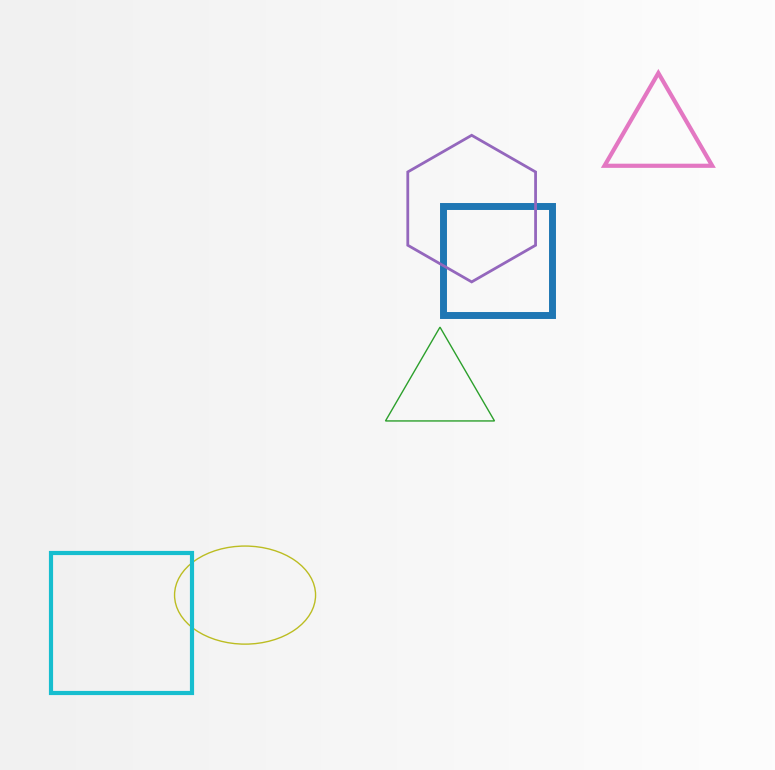[{"shape": "square", "thickness": 2.5, "radius": 0.35, "center": [0.642, 0.662]}, {"shape": "triangle", "thickness": 0.5, "radius": 0.41, "center": [0.568, 0.494]}, {"shape": "hexagon", "thickness": 1, "radius": 0.48, "center": [0.609, 0.729]}, {"shape": "triangle", "thickness": 1.5, "radius": 0.4, "center": [0.849, 0.825]}, {"shape": "oval", "thickness": 0.5, "radius": 0.45, "center": [0.316, 0.227]}, {"shape": "square", "thickness": 1.5, "radius": 0.46, "center": [0.157, 0.191]}]